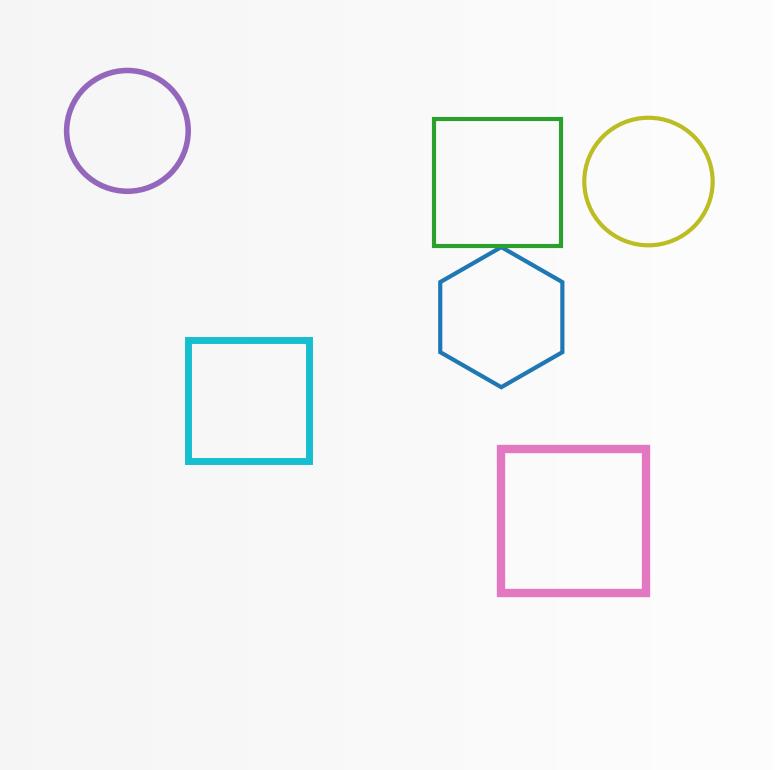[{"shape": "hexagon", "thickness": 1.5, "radius": 0.45, "center": [0.647, 0.588]}, {"shape": "square", "thickness": 1.5, "radius": 0.41, "center": [0.642, 0.763]}, {"shape": "circle", "thickness": 2, "radius": 0.39, "center": [0.164, 0.83]}, {"shape": "square", "thickness": 3, "radius": 0.47, "center": [0.74, 0.323]}, {"shape": "circle", "thickness": 1.5, "radius": 0.41, "center": [0.837, 0.764]}, {"shape": "square", "thickness": 2.5, "radius": 0.39, "center": [0.32, 0.48]}]